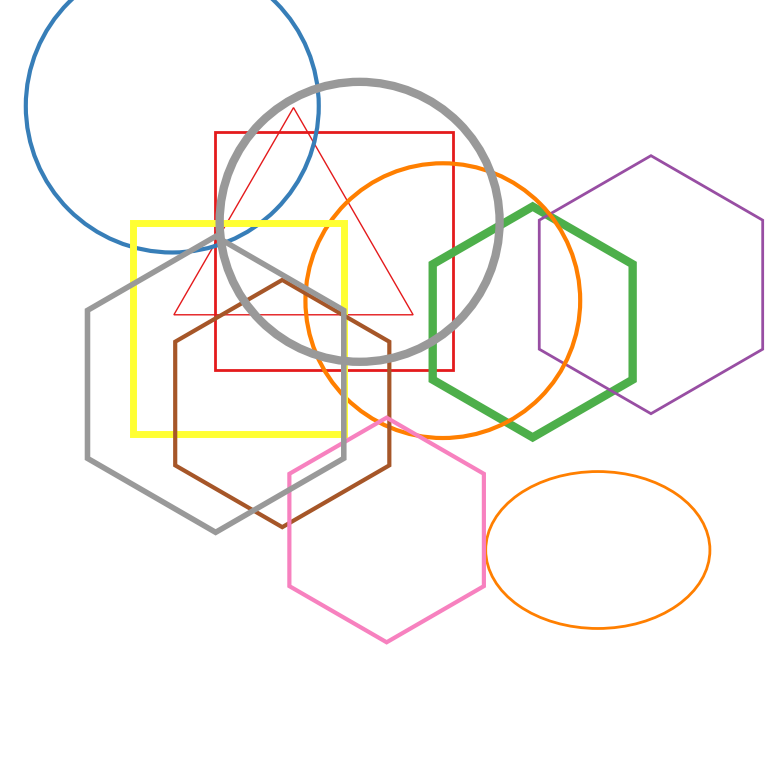[{"shape": "triangle", "thickness": 0.5, "radius": 0.9, "center": [0.381, 0.681]}, {"shape": "square", "thickness": 1, "radius": 0.77, "center": [0.434, 0.674]}, {"shape": "circle", "thickness": 1.5, "radius": 0.95, "center": [0.224, 0.862]}, {"shape": "hexagon", "thickness": 3, "radius": 0.75, "center": [0.692, 0.582]}, {"shape": "hexagon", "thickness": 1, "radius": 0.84, "center": [0.845, 0.63]}, {"shape": "circle", "thickness": 1.5, "radius": 0.89, "center": [0.575, 0.61]}, {"shape": "oval", "thickness": 1, "radius": 0.73, "center": [0.776, 0.286]}, {"shape": "square", "thickness": 2.5, "radius": 0.68, "center": [0.31, 0.573]}, {"shape": "hexagon", "thickness": 1.5, "radius": 0.8, "center": [0.367, 0.476]}, {"shape": "hexagon", "thickness": 1.5, "radius": 0.73, "center": [0.502, 0.312]}, {"shape": "hexagon", "thickness": 2, "radius": 0.96, "center": [0.28, 0.501]}, {"shape": "circle", "thickness": 3, "radius": 0.91, "center": [0.467, 0.712]}]